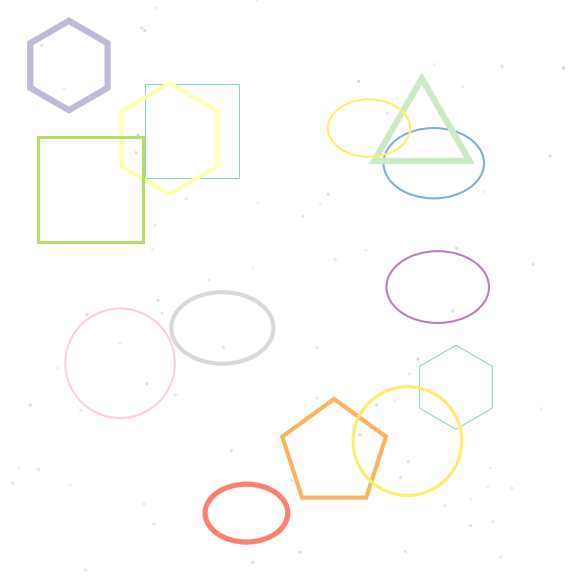[{"shape": "hexagon", "thickness": 0.5, "radius": 0.36, "center": [0.79, 0.329]}, {"shape": "square", "thickness": 0.5, "radius": 0.41, "center": [0.333, 0.773]}, {"shape": "hexagon", "thickness": 2, "radius": 0.48, "center": [0.293, 0.759]}, {"shape": "hexagon", "thickness": 3, "radius": 0.39, "center": [0.119, 0.886]}, {"shape": "oval", "thickness": 2.5, "radius": 0.36, "center": [0.427, 0.111]}, {"shape": "oval", "thickness": 1, "radius": 0.43, "center": [0.751, 0.717]}, {"shape": "pentagon", "thickness": 2, "radius": 0.47, "center": [0.579, 0.214]}, {"shape": "square", "thickness": 1.5, "radius": 0.45, "center": [0.157, 0.67]}, {"shape": "circle", "thickness": 1, "radius": 0.47, "center": [0.208, 0.37]}, {"shape": "oval", "thickness": 2, "radius": 0.44, "center": [0.385, 0.431]}, {"shape": "oval", "thickness": 1, "radius": 0.44, "center": [0.758, 0.502]}, {"shape": "triangle", "thickness": 3, "radius": 0.48, "center": [0.73, 0.768]}, {"shape": "circle", "thickness": 1.5, "radius": 0.47, "center": [0.705, 0.235]}, {"shape": "oval", "thickness": 1, "radius": 0.36, "center": [0.639, 0.777]}]